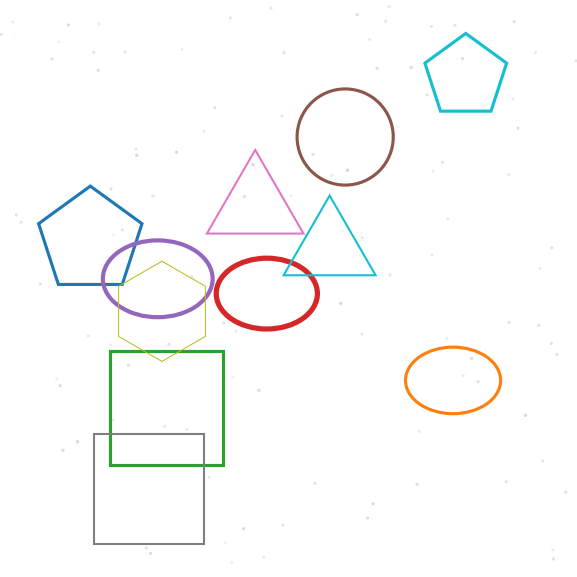[{"shape": "pentagon", "thickness": 1.5, "radius": 0.47, "center": [0.156, 0.583]}, {"shape": "oval", "thickness": 1.5, "radius": 0.41, "center": [0.785, 0.34]}, {"shape": "square", "thickness": 1.5, "radius": 0.49, "center": [0.289, 0.292]}, {"shape": "oval", "thickness": 2.5, "radius": 0.44, "center": [0.462, 0.491]}, {"shape": "oval", "thickness": 2, "radius": 0.48, "center": [0.273, 0.516]}, {"shape": "circle", "thickness": 1.5, "radius": 0.42, "center": [0.598, 0.762]}, {"shape": "triangle", "thickness": 1, "radius": 0.48, "center": [0.442, 0.643]}, {"shape": "square", "thickness": 1, "radius": 0.48, "center": [0.259, 0.153]}, {"shape": "hexagon", "thickness": 0.5, "radius": 0.43, "center": [0.28, 0.46]}, {"shape": "triangle", "thickness": 1, "radius": 0.46, "center": [0.571, 0.568]}, {"shape": "pentagon", "thickness": 1.5, "radius": 0.37, "center": [0.807, 0.867]}]